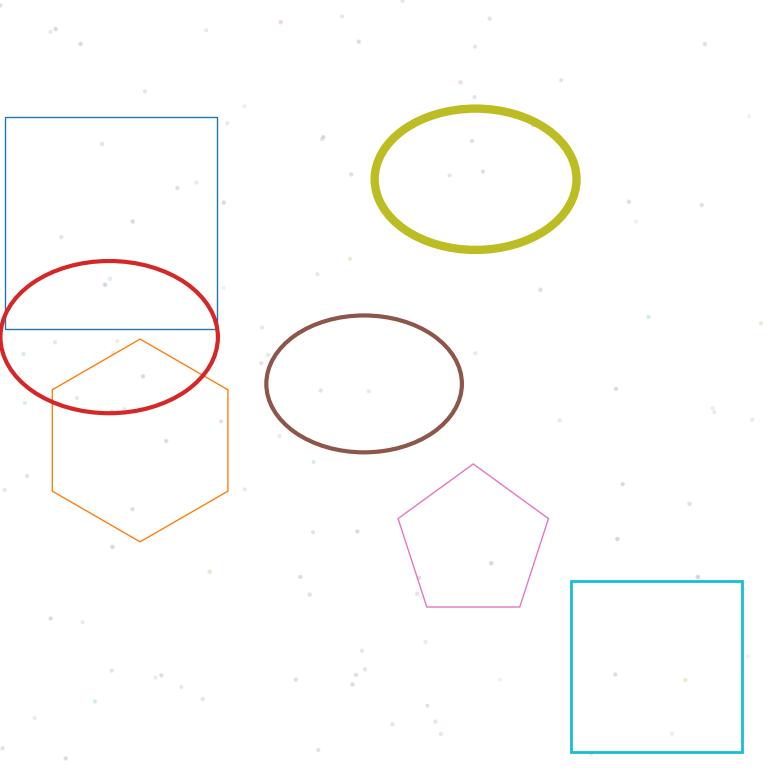[{"shape": "square", "thickness": 0.5, "radius": 0.69, "center": [0.144, 0.71]}, {"shape": "hexagon", "thickness": 0.5, "radius": 0.66, "center": [0.182, 0.428]}, {"shape": "oval", "thickness": 1.5, "radius": 0.71, "center": [0.142, 0.562]}, {"shape": "oval", "thickness": 1.5, "radius": 0.63, "center": [0.473, 0.501]}, {"shape": "pentagon", "thickness": 0.5, "radius": 0.51, "center": [0.615, 0.295]}, {"shape": "oval", "thickness": 3, "radius": 0.66, "center": [0.618, 0.767]}, {"shape": "square", "thickness": 1, "radius": 0.56, "center": [0.852, 0.134]}]